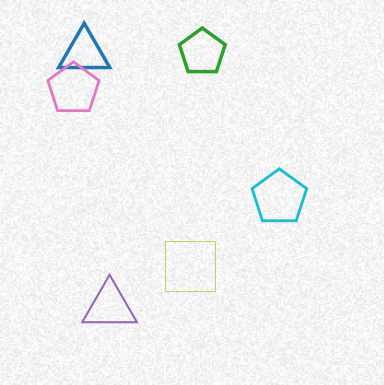[{"shape": "triangle", "thickness": 2.5, "radius": 0.38, "center": [0.219, 0.863]}, {"shape": "pentagon", "thickness": 2.5, "radius": 0.31, "center": [0.525, 0.865]}, {"shape": "triangle", "thickness": 1.5, "radius": 0.41, "center": [0.285, 0.204]}, {"shape": "pentagon", "thickness": 2, "radius": 0.35, "center": [0.191, 0.769]}, {"shape": "square", "thickness": 0.5, "radius": 0.32, "center": [0.494, 0.309]}, {"shape": "pentagon", "thickness": 2, "radius": 0.37, "center": [0.726, 0.487]}]